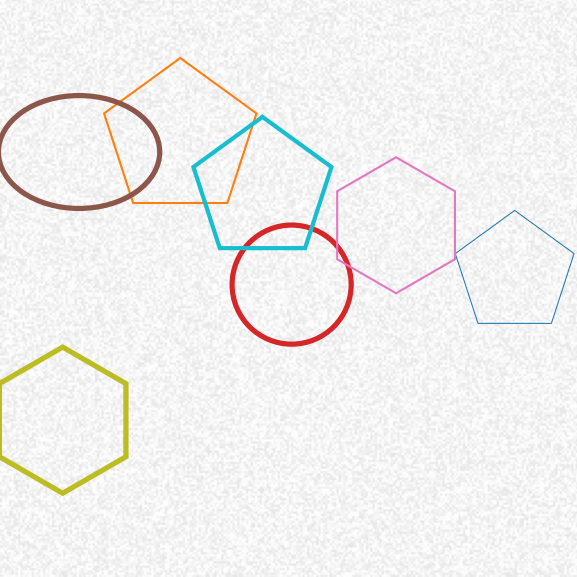[{"shape": "pentagon", "thickness": 0.5, "radius": 0.54, "center": [0.891, 0.527]}, {"shape": "pentagon", "thickness": 1, "radius": 0.69, "center": [0.312, 0.76]}, {"shape": "circle", "thickness": 2.5, "radius": 0.52, "center": [0.505, 0.506]}, {"shape": "oval", "thickness": 2.5, "radius": 0.7, "center": [0.137, 0.736]}, {"shape": "hexagon", "thickness": 1, "radius": 0.59, "center": [0.686, 0.609]}, {"shape": "hexagon", "thickness": 2.5, "radius": 0.63, "center": [0.109, 0.272]}, {"shape": "pentagon", "thickness": 2, "radius": 0.63, "center": [0.454, 0.671]}]